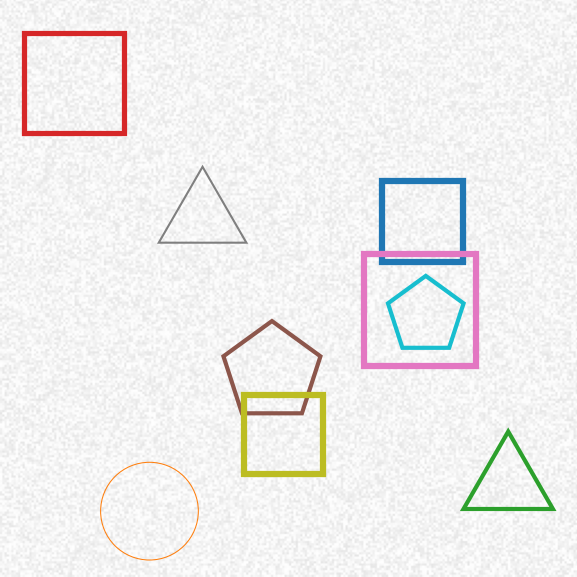[{"shape": "square", "thickness": 3, "radius": 0.35, "center": [0.732, 0.615]}, {"shape": "circle", "thickness": 0.5, "radius": 0.42, "center": [0.259, 0.114]}, {"shape": "triangle", "thickness": 2, "radius": 0.45, "center": [0.88, 0.162]}, {"shape": "square", "thickness": 2.5, "radius": 0.43, "center": [0.128, 0.856]}, {"shape": "pentagon", "thickness": 2, "radius": 0.44, "center": [0.471, 0.355]}, {"shape": "square", "thickness": 3, "radius": 0.48, "center": [0.727, 0.462]}, {"shape": "triangle", "thickness": 1, "radius": 0.44, "center": [0.351, 0.623]}, {"shape": "square", "thickness": 3, "radius": 0.34, "center": [0.491, 0.247]}, {"shape": "pentagon", "thickness": 2, "radius": 0.34, "center": [0.737, 0.453]}]